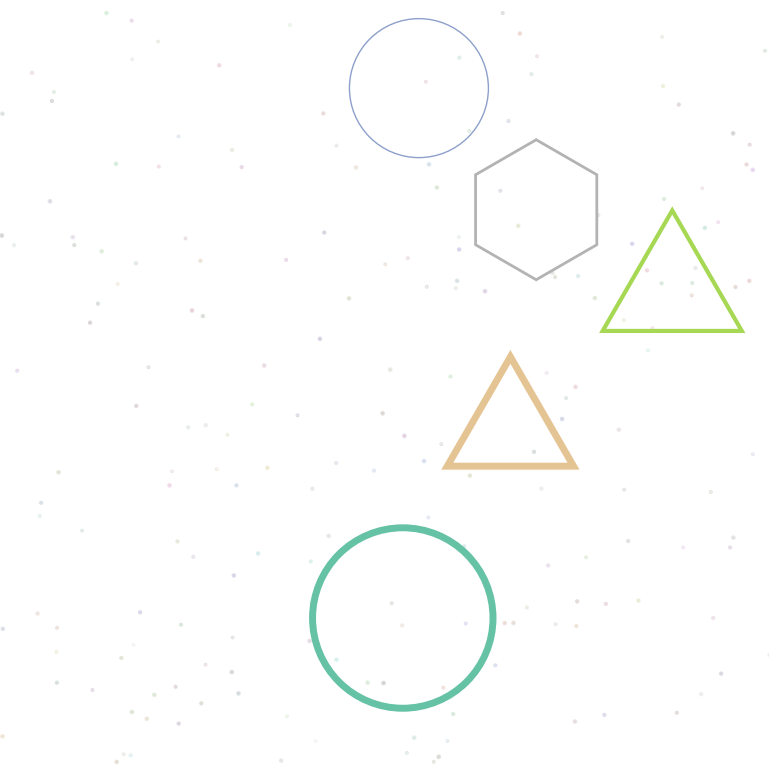[{"shape": "circle", "thickness": 2.5, "radius": 0.59, "center": [0.523, 0.197]}, {"shape": "circle", "thickness": 0.5, "radius": 0.45, "center": [0.544, 0.886]}, {"shape": "triangle", "thickness": 1.5, "radius": 0.52, "center": [0.873, 0.622]}, {"shape": "triangle", "thickness": 2.5, "radius": 0.47, "center": [0.663, 0.442]}, {"shape": "hexagon", "thickness": 1, "radius": 0.45, "center": [0.696, 0.728]}]